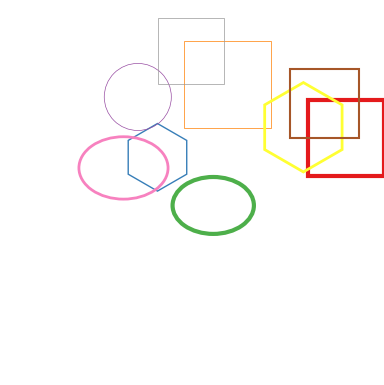[{"shape": "square", "thickness": 3, "radius": 0.49, "center": [0.9, 0.642]}, {"shape": "hexagon", "thickness": 1, "radius": 0.44, "center": [0.409, 0.591]}, {"shape": "oval", "thickness": 3, "radius": 0.53, "center": [0.554, 0.466]}, {"shape": "circle", "thickness": 0.5, "radius": 0.44, "center": [0.358, 0.748]}, {"shape": "square", "thickness": 0.5, "radius": 0.57, "center": [0.591, 0.781]}, {"shape": "hexagon", "thickness": 2, "radius": 0.58, "center": [0.788, 0.67]}, {"shape": "square", "thickness": 1.5, "radius": 0.45, "center": [0.844, 0.731]}, {"shape": "oval", "thickness": 2, "radius": 0.58, "center": [0.321, 0.564]}, {"shape": "square", "thickness": 0.5, "radius": 0.43, "center": [0.497, 0.868]}]